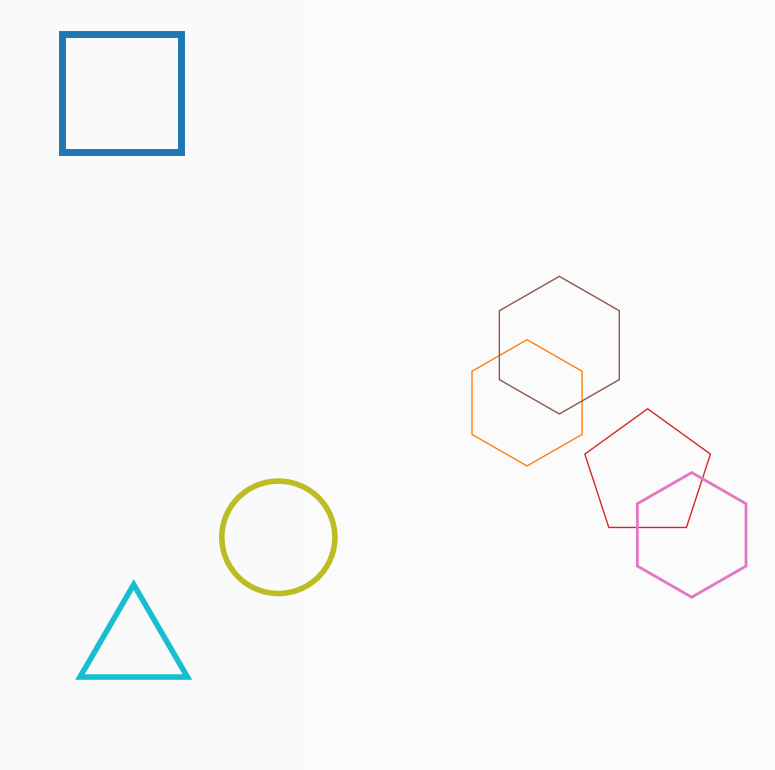[{"shape": "square", "thickness": 2.5, "radius": 0.38, "center": [0.157, 0.879]}, {"shape": "hexagon", "thickness": 0.5, "radius": 0.41, "center": [0.68, 0.477]}, {"shape": "pentagon", "thickness": 0.5, "radius": 0.43, "center": [0.836, 0.384]}, {"shape": "hexagon", "thickness": 0.5, "radius": 0.45, "center": [0.722, 0.552]}, {"shape": "hexagon", "thickness": 1, "radius": 0.4, "center": [0.893, 0.305]}, {"shape": "circle", "thickness": 2, "radius": 0.36, "center": [0.359, 0.302]}, {"shape": "triangle", "thickness": 2, "radius": 0.4, "center": [0.173, 0.161]}]